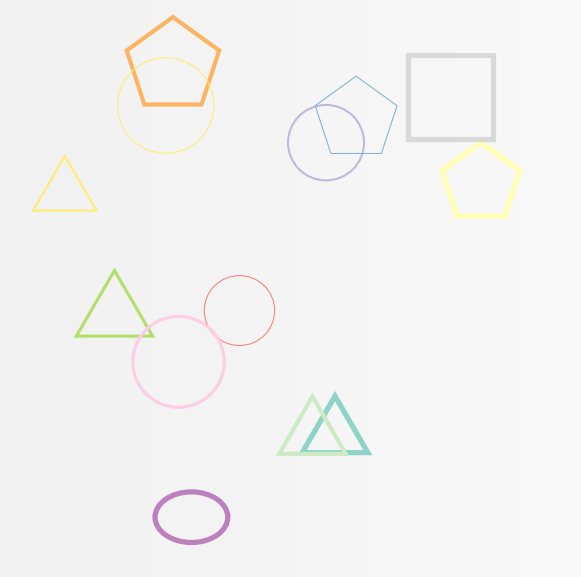[{"shape": "triangle", "thickness": 2.5, "radius": 0.33, "center": [0.576, 0.248]}, {"shape": "pentagon", "thickness": 2.5, "radius": 0.35, "center": [0.827, 0.682]}, {"shape": "circle", "thickness": 1, "radius": 0.33, "center": [0.561, 0.752]}, {"shape": "circle", "thickness": 0.5, "radius": 0.3, "center": [0.412, 0.461]}, {"shape": "pentagon", "thickness": 0.5, "radius": 0.37, "center": [0.613, 0.793]}, {"shape": "pentagon", "thickness": 2, "radius": 0.42, "center": [0.298, 0.886]}, {"shape": "triangle", "thickness": 1.5, "radius": 0.38, "center": [0.197, 0.455]}, {"shape": "circle", "thickness": 1.5, "radius": 0.39, "center": [0.307, 0.373]}, {"shape": "square", "thickness": 2.5, "radius": 0.36, "center": [0.775, 0.831]}, {"shape": "oval", "thickness": 2.5, "radius": 0.31, "center": [0.329, 0.104]}, {"shape": "triangle", "thickness": 2, "radius": 0.33, "center": [0.538, 0.246]}, {"shape": "triangle", "thickness": 1, "radius": 0.31, "center": [0.111, 0.666]}, {"shape": "circle", "thickness": 0.5, "radius": 0.41, "center": [0.285, 0.817]}]